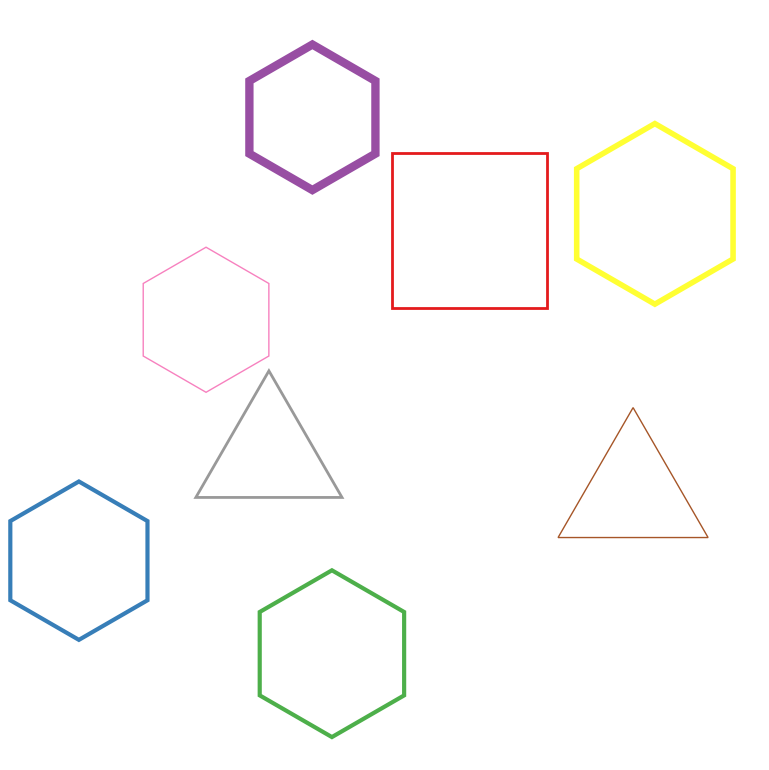[{"shape": "square", "thickness": 1, "radius": 0.5, "center": [0.609, 0.701]}, {"shape": "hexagon", "thickness": 1.5, "radius": 0.51, "center": [0.102, 0.272]}, {"shape": "hexagon", "thickness": 1.5, "radius": 0.54, "center": [0.431, 0.151]}, {"shape": "hexagon", "thickness": 3, "radius": 0.47, "center": [0.406, 0.848]}, {"shape": "hexagon", "thickness": 2, "radius": 0.59, "center": [0.85, 0.722]}, {"shape": "triangle", "thickness": 0.5, "radius": 0.56, "center": [0.822, 0.358]}, {"shape": "hexagon", "thickness": 0.5, "radius": 0.47, "center": [0.268, 0.585]}, {"shape": "triangle", "thickness": 1, "radius": 0.55, "center": [0.349, 0.409]}]